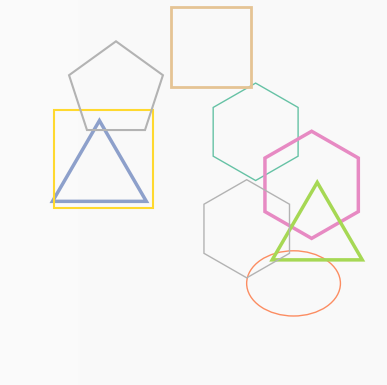[{"shape": "hexagon", "thickness": 1, "radius": 0.63, "center": [0.66, 0.658]}, {"shape": "oval", "thickness": 1, "radius": 0.6, "center": [0.758, 0.264]}, {"shape": "triangle", "thickness": 2.5, "radius": 0.7, "center": [0.257, 0.547]}, {"shape": "hexagon", "thickness": 2.5, "radius": 0.7, "center": [0.804, 0.52]}, {"shape": "triangle", "thickness": 2.5, "radius": 0.67, "center": [0.819, 0.392]}, {"shape": "square", "thickness": 1.5, "radius": 0.64, "center": [0.267, 0.588]}, {"shape": "square", "thickness": 2, "radius": 0.52, "center": [0.544, 0.877]}, {"shape": "pentagon", "thickness": 1.5, "radius": 0.64, "center": [0.299, 0.765]}, {"shape": "hexagon", "thickness": 1, "radius": 0.64, "center": [0.637, 0.406]}]